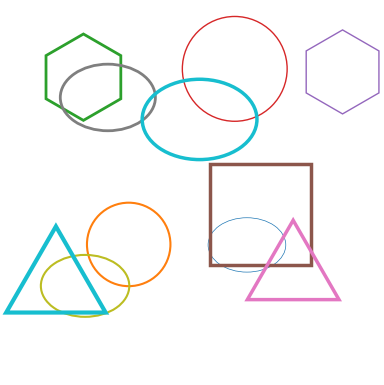[{"shape": "oval", "thickness": 0.5, "radius": 0.5, "center": [0.641, 0.364]}, {"shape": "circle", "thickness": 1.5, "radius": 0.54, "center": [0.334, 0.365]}, {"shape": "hexagon", "thickness": 2, "radius": 0.56, "center": [0.217, 0.799]}, {"shape": "circle", "thickness": 1, "radius": 0.68, "center": [0.61, 0.821]}, {"shape": "hexagon", "thickness": 1, "radius": 0.55, "center": [0.89, 0.813]}, {"shape": "square", "thickness": 2.5, "radius": 0.66, "center": [0.677, 0.442]}, {"shape": "triangle", "thickness": 2.5, "radius": 0.69, "center": [0.761, 0.29]}, {"shape": "oval", "thickness": 2, "radius": 0.62, "center": [0.28, 0.747]}, {"shape": "oval", "thickness": 1.5, "radius": 0.57, "center": [0.221, 0.257]}, {"shape": "triangle", "thickness": 3, "radius": 0.75, "center": [0.145, 0.263]}, {"shape": "oval", "thickness": 2.5, "radius": 0.75, "center": [0.518, 0.69]}]